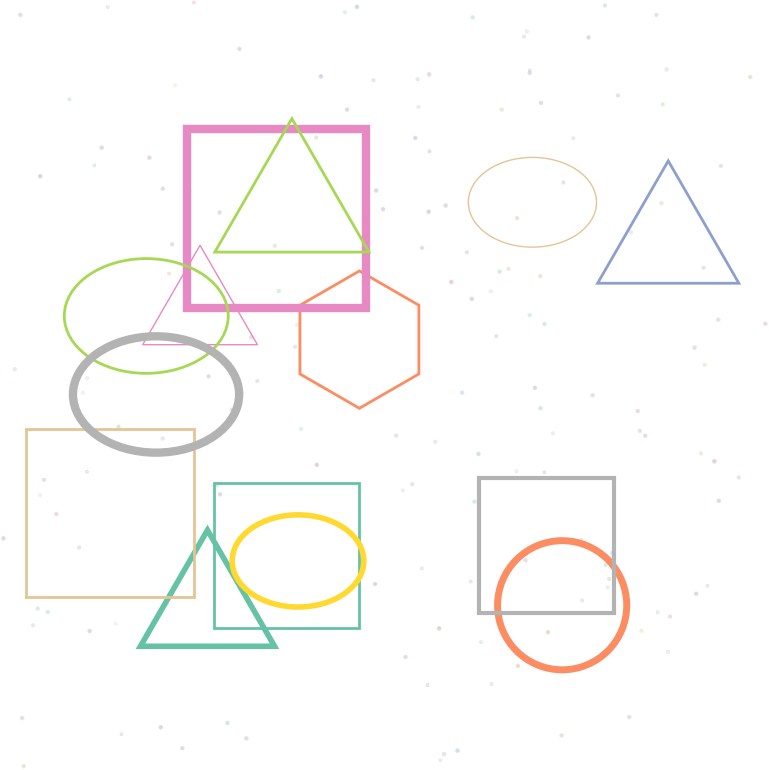[{"shape": "square", "thickness": 1, "radius": 0.47, "center": [0.372, 0.278]}, {"shape": "triangle", "thickness": 2, "radius": 0.5, "center": [0.269, 0.211]}, {"shape": "hexagon", "thickness": 1, "radius": 0.45, "center": [0.467, 0.559]}, {"shape": "circle", "thickness": 2.5, "radius": 0.42, "center": [0.73, 0.214]}, {"shape": "triangle", "thickness": 1, "radius": 0.53, "center": [0.868, 0.685]}, {"shape": "triangle", "thickness": 0.5, "radius": 0.43, "center": [0.26, 0.595]}, {"shape": "square", "thickness": 3, "radius": 0.58, "center": [0.36, 0.716]}, {"shape": "oval", "thickness": 1, "radius": 0.53, "center": [0.19, 0.59]}, {"shape": "triangle", "thickness": 1, "radius": 0.58, "center": [0.379, 0.73]}, {"shape": "oval", "thickness": 2, "radius": 0.43, "center": [0.387, 0.272]}, {"shape": "oval", "thickness": 0.5, "radius": 0.42, "center": [0.691, 0.737]}, {"shape": "square", "thickness": 1, "radius": 0.55, "center": [0.143, 0.334]}, {"shape": "oval", "thickness": 3, "radius": 0.54, "center": [0.203, 0.488]}, {"shape": "square", "thickness": 1.5, "radius": 0.44, "center": [0.71, 0.291]}]